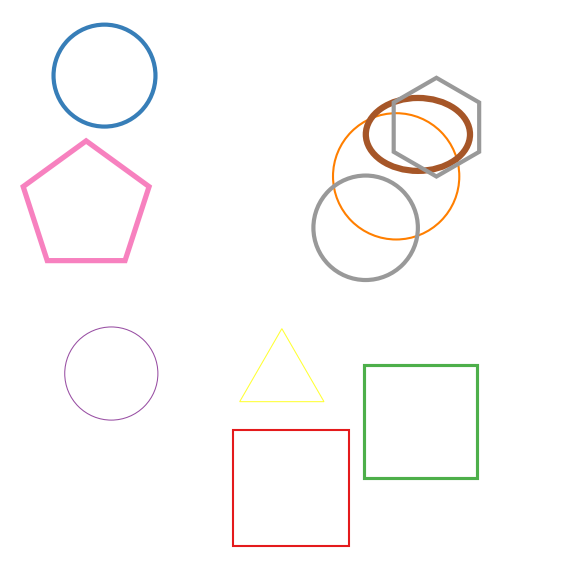[{"shape": "square", "thickness": 1, "radius": 0.5, "center": [0.504, 0.154]}, {"shape": "circle", "thickness": 2, "radius": 0.44, "center": [0.181, 0.868]}, {"shape": "square", "thickness": 1.5, "radius": 0.49, "center": [0.729, 0.269]}, {"shape": "circle", "thickness": 0.5, "radius": 0.4, "center": [0.193, 0.352]}, {"shape": "circle", "thickness": 1, "radius": 0.55, "center": [0.686, 0.694]}, {"shape": "triangle", "thickness": 0.5, "radius": 0.42, "center": [0.488, 0.346]}, {"shape": "oval", "thickness": 3, "radius": 0.45, "center": [0.724, 0.766]}, {"shape": "pentagon", "thickness": 2.5, "radius": 0.57, "center": [0.149, 0.641]}, {"shape": "hexagon", "thickness": 2, "radius": 0.43, "center": [0.756, 0.779]}, {"shape": "circle", "thickness": 2, "radius": 0.45, "center": [0.633, 0.605]}]